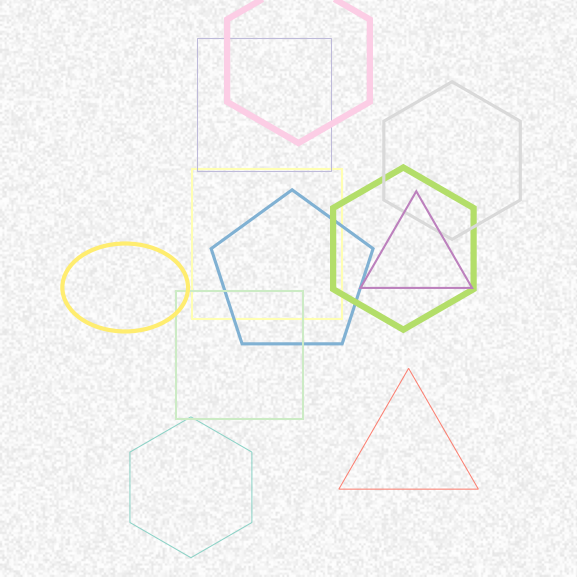[{"shape": "hexagon", "thickness": 0.5, "radius": 0.61, "center": [0.331, 0.155]}, {"shape": "square", "thickness": 1, "radius": 0.65, "center": [0.462, 0.577]}, {"shape": "square", "thickness": 0.5, "radius": 0.58, "center": [0.457, 0.818]}, {"shape": "triangle", "thickness": 0.5, "radius": 0.7, "center": [0.708, 0.222]}, {"shape": "pentagon", "thickness": 1.5, "radius": 0.74, "center": [0.506, 0.523]}, {"shape": "hexagon", "thickness": 3, "radius": 0.7, "center": [0.698, 0.569]}, {"shape": "hexagon", "thickness": 3, "radius": 0.71, "center": [0.517, 0.894]}, {"shape": "hexagon", "thickness": 1.5, "radius": 0.68, "center": [0.783, 0.721]}, {"shape": "triangle", "thickness": 1, "radius": 0.56, "center": [0.721, 0.556]}, {"shape": "square", "thickness": 1, "radius": 0.55, "center": [0.415, 0.384]}, {"shape": "oval", "thickness": 2, "radius": 0.54, "center": [0.217, 0.501]}]